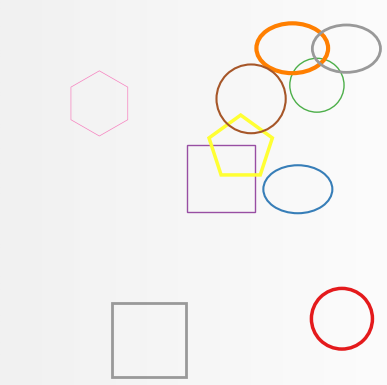[{"shape": "circle", "thickness": 2.5, "radius": 0.39, "center": [0.882, 0.172]}, {"shape": "oval", "thickness": 1.5, "radius": 0.45, "center": [0.769, 0.508]}, {"shape": "circle", "thickness": 1, "radius": 0.35, "center": [0.818, 0.779]}, {"shape": "square", "thickness": 1, "radius": 0.44, "center": [0.571, 0.536]}, {"shape": "oval", "thickness": 3, "radius": 0.46, "center": [0.754, 0.875]}, {"shape": "pentagon", "thickness": 2.5, "radius": 0.43, "center": [0.621, 0.615]}, {"shape": "circle", "thickness": 1.5, "radius": 0.45, "center": [0.648, 0.743]}, {"shape": "hexagon", "thickness": 0.5, "radius": 0.42, "center": [0.256, 0.731]}, {"shape": "oval", "thickness": 2, "radius": 0.44, "center": [0.894, 0.874]}, {"shape": "square", "thickness": 2, "radius": 0.48, "center": [0.385, 0.118]}]